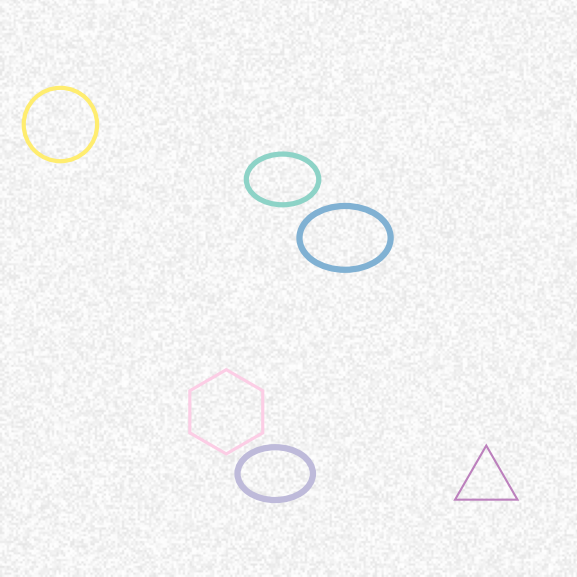[{"shape": "oval", "thickness": 2.5, "radius": 0.31, "center": [0.489, 0.688]}, {"shape": "oval", "thickness": 3, "radius": 0.33, "center": [0.477, 0.179]}, {"shape": "oval", "thickness": 3, "radius": 0.39, "center": [0.597, 0.587]}, {"shape": "hexagon", "thickness": 1.5, "radius": 0.36, "center": [0.392, 0.286]}, {"shape": "triangle", "thickness": 1, "radius": 0.31, "center": [0.842, 0.165]}, {"shape": "circle", "thickness": 2, "radius": 0.32, "center": [0.105, 0.784]}]